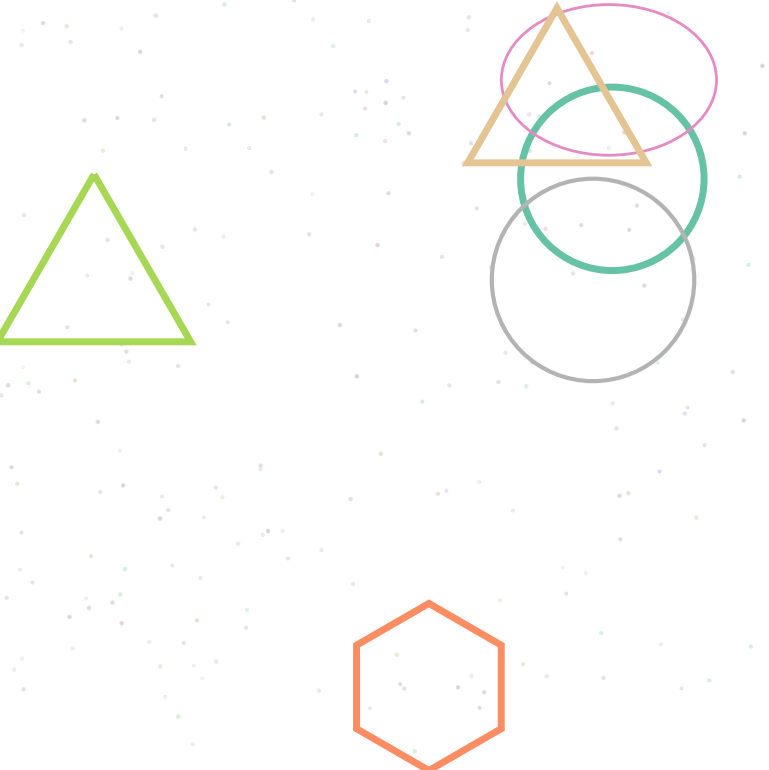[{"shape": "circle", "thickness": 2.5, "radius": 0.6, "center": [0.795, 0.768]}, {"shape": "hexagon", "thickness": 2.5, "radius": 0.54, "center": [0.557, 0.108]}, {"shape": "oval", "thickness": 1, "radius": 0.7, "center": [0.791, 0.896]}, {"shape": "triangle", "thickness": 2.5, "radius": 0.72, "center": [0.122, 0.629]}, {"shape": "triangle", "thickness": 2.5, "radius": 0.67, "center": [0.723, 0.855]}, {"shape": "circle", "thickness": 1.5, "radius": 0.66, "center": [0.77, 0.636]}]